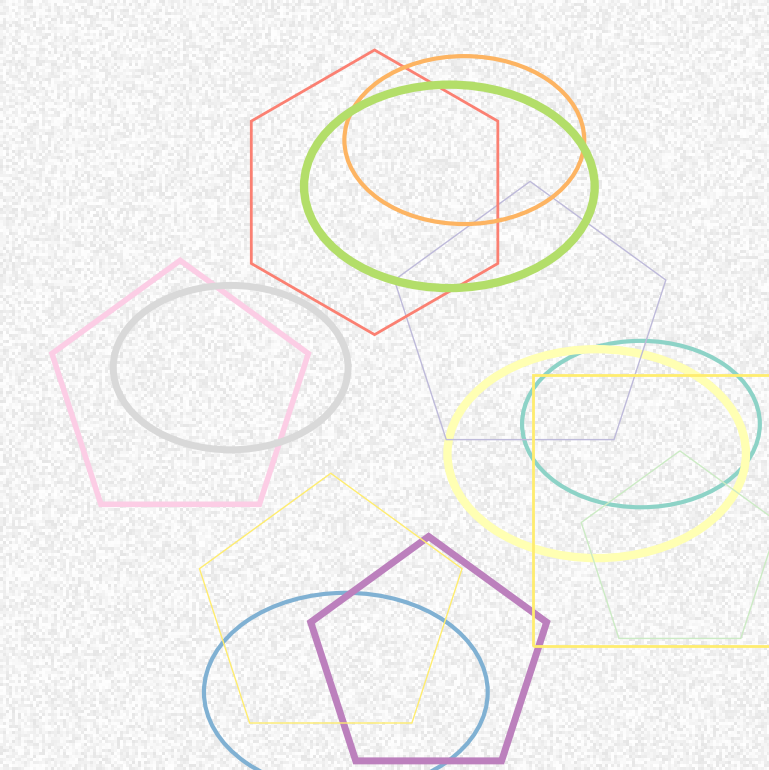[{"shape": "oval", "thickness": 1.5, "radius": 0.77, "center": [0.832, 0.449]}, {"shape": "oval", "thickness": 3, "radius": 0.97, "center": [0.775, 0.411]}, {"shape": "pentagon", "thickness": 0.5, "radius": 0.93, "center": [0.688, 0.579]}, {"shape": "hexagon", "thickness": 1, "radius": 0.92, "center": [0.486, 0.75]}, {"shape": "oval", "thickness": 1.5, "radius": 0.92, "center": [0.449, 0.101]}, {"shape": "oval", "thickness": 1.5, "radius": 0.78, "center": [0.603, 0.818]}, {"shape": "oval", "thickness": 3, "radius": 0.94, "center": [0.584, 0.758]}, {"shape": "pentagon", "thickness": 2, "radius": 0.88, "center": [0.234, 0.487]}, {"shape": "oval", "thickness": 2.5, "radius": 0.76, "center": [0.3, 0.523]}, {"shape": "pentagon", "thickness": 2.5, "radius": 0.81, "center": [0.557, 0.142]}, {"shape": "pentagon", "thickness": 0.5, "radius": 0.67, "center": [0.883, 0.28]}, {"shape": "pentagon", "thickness": 0.5, "radius": 0.9, "center": [0.43, 0.206]}, {"shape": "square", "thickness": 1, "radius": 0.88, "center": [0.868, 0.337]}]